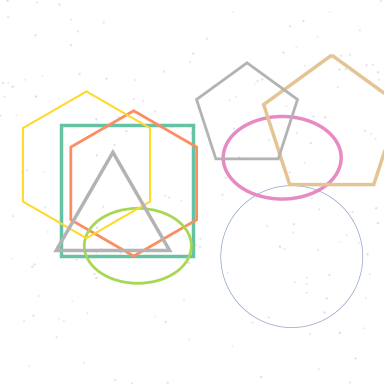[{"shape": "square", "thickness": 2.5, "radius": 0.85, "center": [0.33, 0.506]}, {"shape": "hexagon", "thickness": 2, "radius": 0.94, "center": [0.347, 0.524]}, {"shape": "circle", "thickness": 0.5, "radius": 0.92, "center": [0.758, 0.334]}, {"shape": "oval", "thickness": 2.5, "radius": 0.77, "center": [0.733, 0.59]}, {"shape": "oval", "thickness": 2, "radius": 0.7, "center": [0.358, 0.362]}, {"shape": "hexagon", "thickness": 1.5, "radius": 0.95, "center": [0.225, 0.572]}, {"shape": "pentagon", "thickness": 2.5, "radius": 0.93, "center": [0.862, 0.671]}, {"shape": "pentagon", "thickness": 2, "radius": 0.69, "center": [0.642, 0.699]}, {"shape": "triangle", "thickness": 2.5, "radius": 0.85, "center": [0.293, 0.434]}]